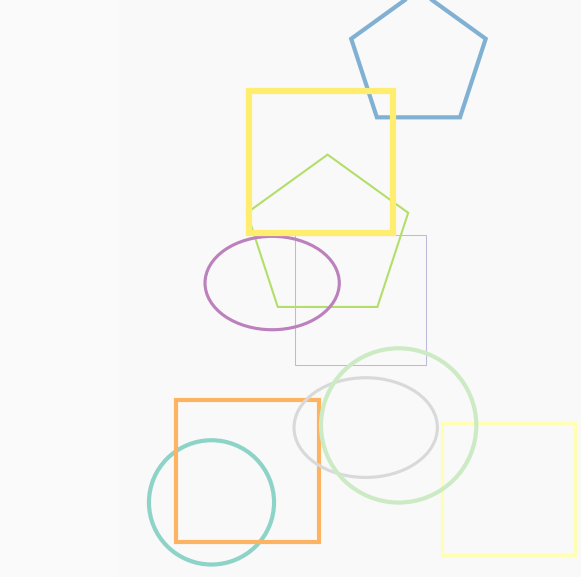[{"shape": "circle", "thickness": 2, "radius": 0.54, "center": [0.364, 0.129]}, {"shape": "square", "thickness": 1.5, "radius": 0.57, "center": [0.876, 0.152]}, {"shape": "square", "thickness": 0.5, "radius": 0.56, "center": [0.62, 0.48]}, {"shape": "pentagon", "thickness": 2, "radius": 0.61, "center": [0.72, 0.894]}, {"shape": "square", "thickness": 2, "radius": 0.61, "center": [0.425, 0.184]}, {"shape": "pentagon", "thickness": 1, "radius": 0.73, "center": [0.564, 0.586]}, {"shape": "oval", "thickness": 1.5, "radius": 0.62, "center": [0.629, 0.259]}, {"shape": "oval", "thickness": 1.5, "radius": 0.58, "center": [0.468, 0.509]}, {"shape": "circle", "thickness": 2, "radius": 0.67, "center": [0.686, 0.262]}, {"shape": "square", "thickness": 3, "radius": 0.62, "center": [0.552, 0.719]}]